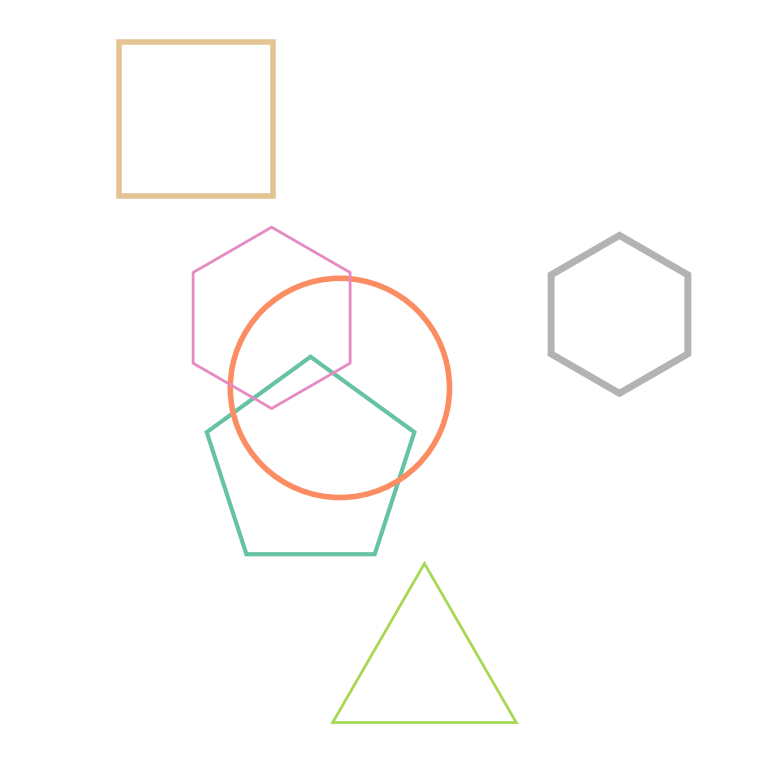[{"shape": "pentagon", "thickness": 1.5, "radius": 0.71, "center": [0.403, 0.395]}, {"shape": "circle", "thickness": 2, "radius": 0.71, "center": [0.441, 0.496]}, {"shape": "hexagon", "thickness": 1, "radius": 0.59, "center": [0.353, 0.587]}, {"shape": "triangle", "thickness": 1, "radius": 0.69, "center": [0.551, 0.13]}, {"shape": "square", "thickness": 2, "radius": 0.5, "center": [0.255, 0.846]}, {"shape": "hexagon", "thickness": 2.5, "radius": 0.51, "center": [0.805, 0.592]}]